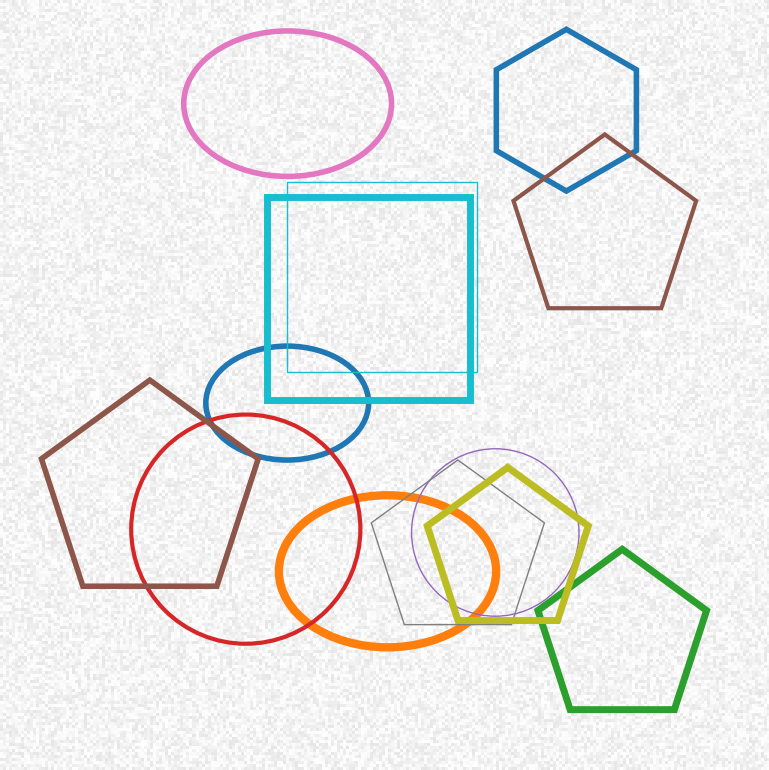[{"shape": "oval", "thickness": 2, "radius": 0.53, "center": [0.373, 0.477]}, {"shape": "hexagon", "thickness": 2, "radius": 0.53, "center": [0.736, 0.857]}, {"shape": "oval", "thickness": 3, "radius": 0.71, "center": [0.503, 0.258]}, {"shape": "pentagon", "thickness": 2.5, "radius": 0.58, "center": [0.808, 0.172]}, {"shape": "circle", "thickness": 1.5, "radius": 0.74, "center": [0.319, 0.313]}, {"shape": "circle", "thickness": 0.5, "radius": 0.54, "center": [0.643, 0.308]}, {"shape": "pentagon", "thickness": 2, "radius": 0.74, "center": [0.195, 0.358]}, {"shape": "pentagon", "thickness": 1.5, "radius": 0.62, "center": [0.785, 0.701]}, {"shape": "oval", "thickness": 2, "radius": 0.67, "center": [0.374, 0.865]}, {"shape": "pentagon", "thickness": 0.5, "radius": 0.59, "center": [0.595, 0.284]}, {"shape": "pentagon", "thickness": 2.5, "radius": 0.55, "center": [0.659, 0.283]}, {"shape": "square", "thickness": 2.5, "radius": 0.66, "center": [0.479, 0.612]}, {"shape": "square", "thickness": 0.5, "radius": 0.62, "center": [0.496, 0.64]}]